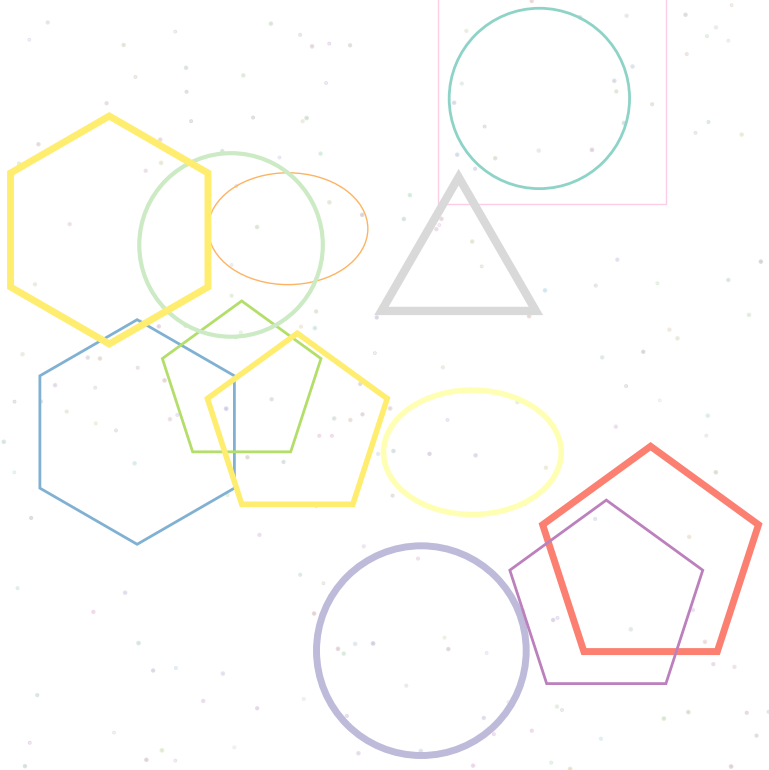[{"shape": "circle", "thickness": 1, "radius": 0.59, "center": [0.7, 0.872]}, {"shape": "oval", "thickness": 2, "radius": 0.58, "center": [0.613, 0.413]}, {"shape": "circle", "thickness": 2.5, "radius": 0.68, "center": [0.547, 0.155]}, {"shape": "pentagon", "thickness": 2.5, "radius": 0.74, "center": [0.845, 0.273]}, {"shape": "hexagon", "thickness": 1, "radius": 0.73, "center": [0.178, 0.439]}, {"shape": "oval", "thickness": 0.5, "radius": 0.52, "center": [0.374, 0.703]}, {"shape": "pentagon", "thickness": 1, "radius": 0.54, "center": [0.314, 0.501]}, {"shape": "square", "thickness": 0.5, "radius": 0.74, "center": [0.717, 0.883]}, {"shape": "triangle", "thickness": 3, "radius": 0.58, "center": [0.596, 0.654]}, {"shape": "pentagon", "thickness": 1, "radius": 0.66, "center": [0.787, 0.219]}, {"shape": "circle", "thickness": 1.5, "radius": 0.6, "center": [0.3, 0.682]}, {"shape": "pentagon", "thickness": 2, "radius": 0.61, "center": [0.386, 0.444]}, {"shape": "hexagon", "thickness": 2.5, "radius": 0.74, "center": [0.142, 0.701]}]